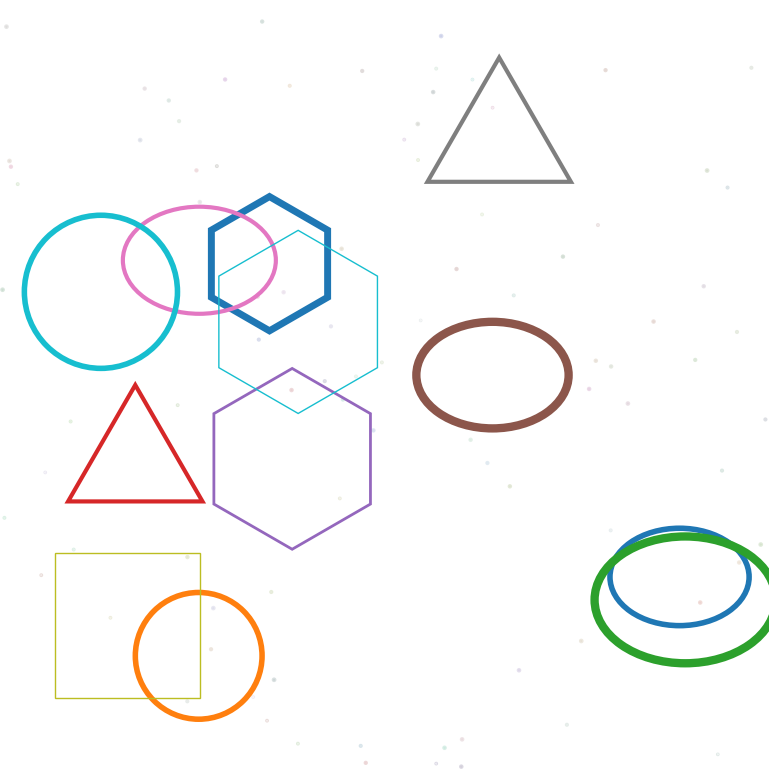[{"shape": "oval", "thickness": 2, "radius": 0.45, "center": [0.883, 0.251]}, {"shape": "hexagon", "thickness": 2.5, "radius": 0.44, "center": [0.35, 0.658]}, {"shape": "circle", "thickness": 2, "radius": 0.41, "center": [0.258, 0.148]}, {"shape": "oval", "thickness": 3, "radius": 0.59, "center": [0.89, 0.221]}, {"shape": "triangle", "thickness": 1.5, "radius": 0.5, "center": [0.176, 0.399]}, {"shape": "hexagon", "thickness": 1, "radius": 0.59, "center": [0.379, 0.404]}, {"shape": "oval", "thickness": 3, "radius": 0.49, "center": [0.64, 0.513]}, {"shape": "oval", "thickness": 1.5, "radius": 0.5, "center": [0.259, 0.662]}, {"shape": "triangle", "thickness": 1.5, "radius": 0.54, "center": [0.648, 0.818]}, {"shape": "square", "thickness": 0.5, "radius": 0.47, "center": [0.166, 0.188]}, {"shape": "circle", "thickness": 2, "radius": 0.5, "center": [0.131, 0.621]}, {"shape": "hexagon", "thickness": 0.5, "radius": 0.59, "center": [0.387, 0.582]}]